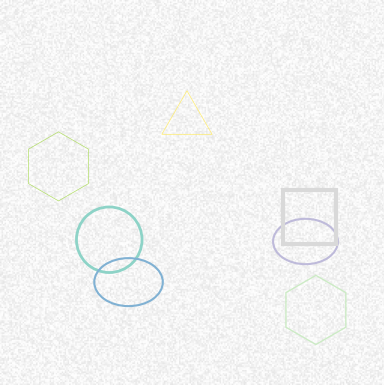[{"shape": "circle", "thickness": 2, "radius": 0.43, "center": [0.284, 0.377]}, {"shape": "oval", "thickness": 1.5, "radius": 0.42, "center": [0.793, 0.373]}, {"shape": "oval", "thickness": 1.5, "radius": 0.45, "center": [0.334, 0.267]}, {"shape": "hexagon", "thickness": 0.5, "radius": 0.45, "center": [0.152, 0.568]}, {"shape": "square", "thickness": 3, "radius": 0.35, "center": [0.804, 0.437]}, {"shape": "hexagon", "thickness": 1, "radius": 0.45, "center": [0.82, 0.195]}, {"shape": "triangle", "thickness": 0.5, "radius": 0.38, "center": [0.486, 0.689]}]